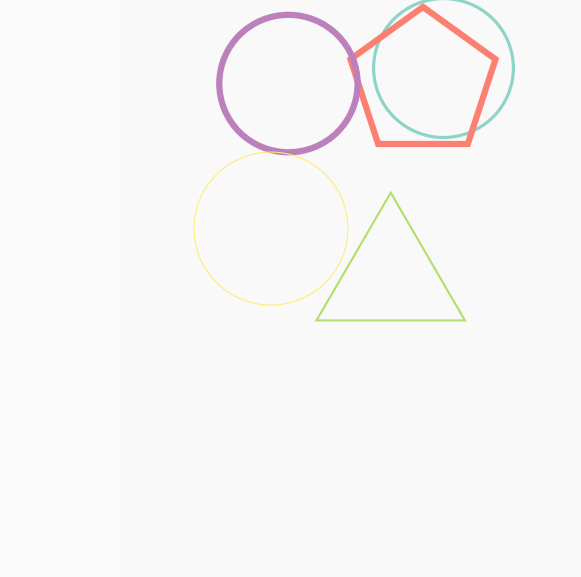[{"shape": "circle", "thickness": 1.5, "radius": 0.6, "center": [0.763, 0.881]}, {"shape": "pentagon", "thickness": 3, "radius": 0.66, "center": [0.728, 0.856]}, {"shape": "triangle", "thickness": 1, "radius": 0.74, "center": [0.672, 0.518]}, {"shape": "circle", "thickness": 3, "radius": 0.59, "center": [0.496, 0.854]}, {"shape": "circle", "thickness": 0.5, "radius": 0.66, "center": [0.466, 0.603]}]